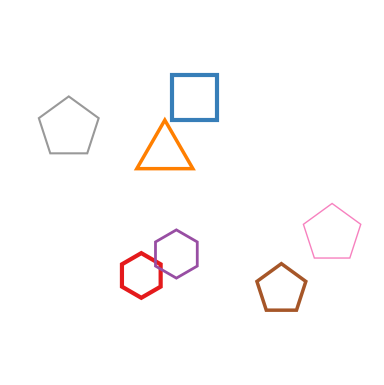[{"shape": "hexagon", "thickness": 3, "radius": 0.29, "center": [0.367, 0.285]}, {"shape": "square", "thickness": 3, "radius": 0.3, "center": [0.505, 0.747]}, {"shape": "hexagon", "thickness": 2, "radius": 0.31, "center": [0.458, 0.34]}, {"shape": "triangle", "thickness": 2.5, "radius": 0.42, "center": [0.428, 0.604]}, {"shape": "pentagon", "thickness": 2.5, "radius": 0.33, "center": [0.731, 0.248]}, {"shape": "pentagon", "thickness": 1, "radius": 0.39, "center": [0.863, 0.393]}, {"shape": "pentagon", "thickness": 1.5, "radius": 0.41, "center": [0.179, 0.668]}]